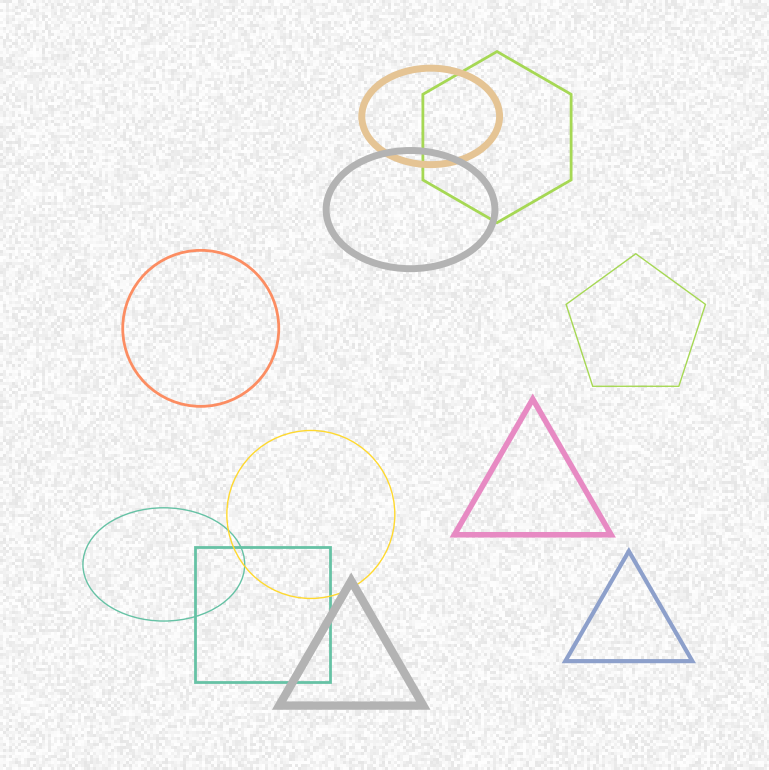[{"shape": "square", "thickness": 1, "radius": 0.44, "center": [0.34, 0.203]}, {"shape": "oval", "thickness": 0.5, "radius": 0.53, "center": [0.213, 0.267]}, {"shape": "circle", "thickness": 1, "radius": 0.51, "center": [0.261, 0.574]}, {"shape": "triangle", "thickness": 1.5, "radius": 0.48, "center": [0.817, 0.189]}, {"shape": "triangle", "thickness": 2, "radius": 0.59, "center": [0.692, 0.364]}, {"shape": "hexagon", "thickness": 1, "radius": 0.56, "center": [0.645, 0.822]}, {"shape": "pentagon", "thickness": 0.5, "radius": 0.48, "center": [0.826, 0.575]}, {"shape": "circle", "thickness": 0.5, "radius": 0.55, "center": [0.404, 0.332]}, {"shape": "oval", "thickness": 2.5, "radius": 0.45, "center": [0.559, 0.849]}, {"shape": "triangle", "thickness": 3, "radius": 0.54, "center": [0.456, 0.138]}, {"shape": "oval", "thickness": 2.5, "radius": 0.55, "center": [0.533, 0.728]}]